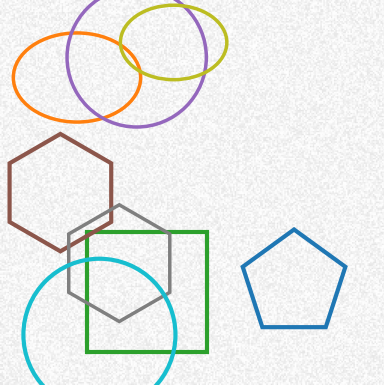[{"shape": "pentagon", "thickness": 3, "radius": 0.7, "center": [0.764, 0.264]}, {"shape": "oval", "thickness": 2.5, "radius": 0.83, "center": [0.2, 0.799]}, {"shape": "square", "thickness": 3, "radius": 0.78, "center": [0.382, 0.242]}, {"shape": "circle", "thickness": 2.5, "radius": 0.9, "center": [0.355, 0.851]}, {"shape": "hexagon", "thickness": 3, "radius": 0.76, "center": [0.157, 0.5]}, {"shape": "hexagon", "thickness": 2.5, "radius": 0.76, "center": [0.31, 0.316]}, {"shape": "oval", "thickness": 2.5, "radius": 0.69, "center": [0.451, 0.89]}, {"shape": "circle", "thickness": 3, "radius": 0.99, "center": [0.258, 0.13]}]